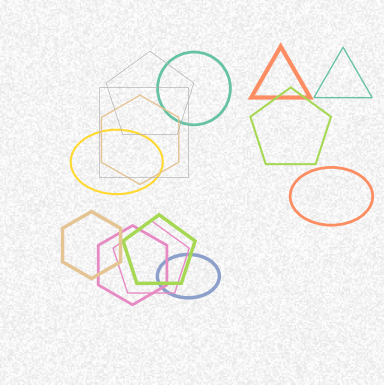[{"shape": "circle", "thickness": 2, "radius": 0.47, "center": [0.504, 0.77]}, {"shape": "triangle", "thickness": 1, "radius": 0.44, "center": [0.891, 0.79]}, {"shape": "oval", "thickness": 2, "radius": 0.54, "center": [0.861, 0.49]}, {"shape": "triangle", "thickness": 3, "radius": 0.44, "center": [0.729, 0.791]}, {"shape": "oval", "thickness": 2.5, "radius": 0.4, "center": [0.489, 0.283]}, {"shape": "pentagon", "thickness": 1, "radius": 0.52, "center": [0.393, 0.323]}, {"shape": "hexagon", "thickness": 2, "radius": 0.51, "center": [0.344, 0.311]}, {"shape": "pentagon", "thickness": 2.5, "radius": 0.49, "center": [0.413, 0.344]}, {"shape": "pentagon", "thickness": 1.5, "radius": 0.55, "center": [0.755, 0.663]}, {"shape": "oval", "thickness": 1.5, "radius": 0.6, "center": [0.303, 0.579]}, {"shape": "hexagon", "thickness": 1, "radius": 0.58, "center": [0.364, 0.637]}, {"shape": "hexagon", "thickness": 2.5, "radius": 0.44, "center": [0.238, 0.364]}, {"shape": "square", "thickness": 0.5, "radius": 0.58, "center": [0.373, 0.657]}, {"shape": "pentagon", "thickness": 0.5, "radius": 0.6, "center": [0.39, 0.747]}]